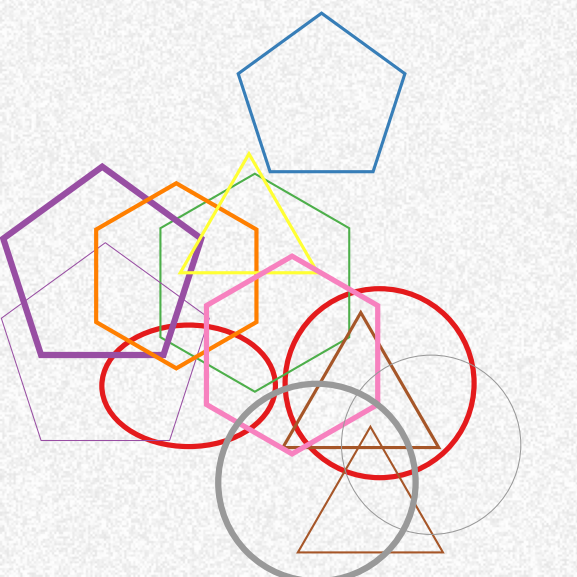[{"shape": "circle", "thickness": 2.5, "radius": 0.82, "center": [0.657, 0.336]}, {"shape": "oval", "thickness": 2.5, "radius": 0.75, "center": [0.327, 0.331]}, {"shape": "pentagon", "thickness": 1.5, "radius": 0.76, "center": [0.557, 0.825]}, {"shape": "hexagon", "thickness": 1, "radius": 0.94, "center": [0.441, 0.51]}, {"shape": "pentagon", "thickness": 0.5, "radius": 0.95, "center": [0.182, 0.39]}, {"shape": "pentagon", "thickness": 3, "radius": 0.9, "center": [0.177, 0.53]}, {"shape": "hexagon", "thickness": 2, "radius": 0.8, "center": [0.305, 0.522]}, {"shape": "triangle", "thickness": 1.5, "radius": 0.69, "center": [0.431, 0.595]}, {"shape": "triangle", "thickness": 1, "radius": 0.73, "center": [0.641, 0.115]}, {"shape": "triangle", "thickness": 1.5, "radius": 0.78, "center": [0.625, 0.302]}, {"shape": "hexagon", "thickness": 2.5, "radius": 0.86, "center": [0.506, 0.384]}, {"shape": "circle", "thickness": 0.5, "radius": 0.78, "center": [0.747, 0.229]}, {"shape": "circle", "thickness": 3, "radius": 0.85, "center": [0.549, 0.164]}]